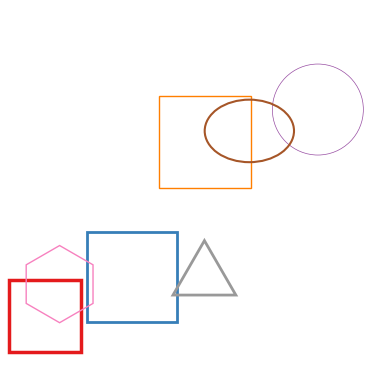[{"shape": "square", "thickness": 2.5, "radius": 0.47, "center": [0.116, 0.18]}, {"shape": "square", "thickness": 2, "radius": 0.58, "center": [0.343, 0.279]}, {"shape": "circle", "thickness": 0.5, "radius": 0.59, "center": [0.826, 0.715]}, {"shape": "square", "thickness": 1, "radius": 0.6, "center": [0.532, 0.632]}, {"shape": "oval", "thickness": 1.5, "radius": 0.58, "center": [0.648, 0.66]}, {"shape": "hexagon", "thickness": 1, "radius": 0.5, "center": [0.155, 0.262]}, {"shape": "triangle", "thickness": 2, "radius": 0.47, "center": [0.531, 0.281]}]